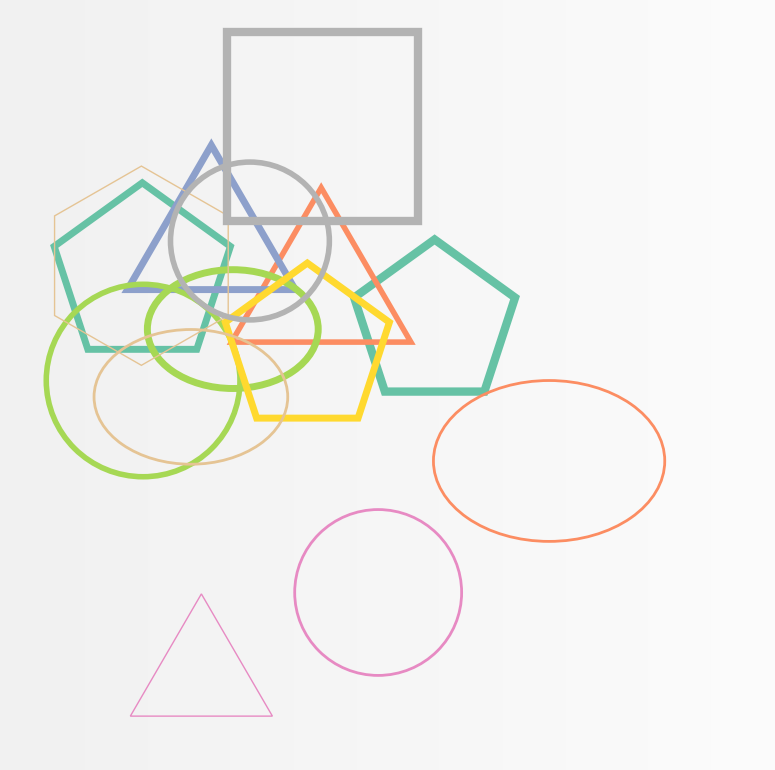[{"shape": "pentagon", "thickness": 3, "radius": 0.55, "center": [0.561, 0.58]}, {"shape": "pentagon", "thickness": 2.5, "radius": 0.6, "center": [0.184, 0.643]}, {"shape": "triangle", "thickness": 2, "radius": 0.67, "center": [0.414, 0.623]}, {"shape": "oval", "thickness": 1, "radius": 0.75, "center": [0.709, 0.401]}, {"shape": "triangle", "thickness": 2.5, "radius": 0.62, "center": [0.273, 0.686]}, {"shape": "triangle", "thickness": 0.5, "radius": 0.53, "center": [0.26, 0.123]}, {"shape": "circle", "thickness": 1, "radius": 0.54, "center": [0.488, 0.231]}, {"shape": "oval", "thickness": 2.5, "radius": 0.55, "center": [0.3, 0.573]}, {"shape": "circle", "thickness": 2, "radius": 0.62, "center": [0.185, 0.506]}, {"shape": "pentagon", "thickness": 2.5, "radius": 0.56, "center": [0.397, 0.547]}, {"shape": "hexagon", "thickness": 0.5, "radius": 0.65, "center": [0.182, 0.655]}, {"shape": "oval", "thickness": 1, "radius": 0.62, "center": [0.246, 0.485]}, {"shape": "circle", "thickness": 2, "radius": 0.51, "center": [0.322, 0.687]}, {"shape": "square", "thickness": 3, "radius": 0.61, "center": [0.416, 0.836]}]